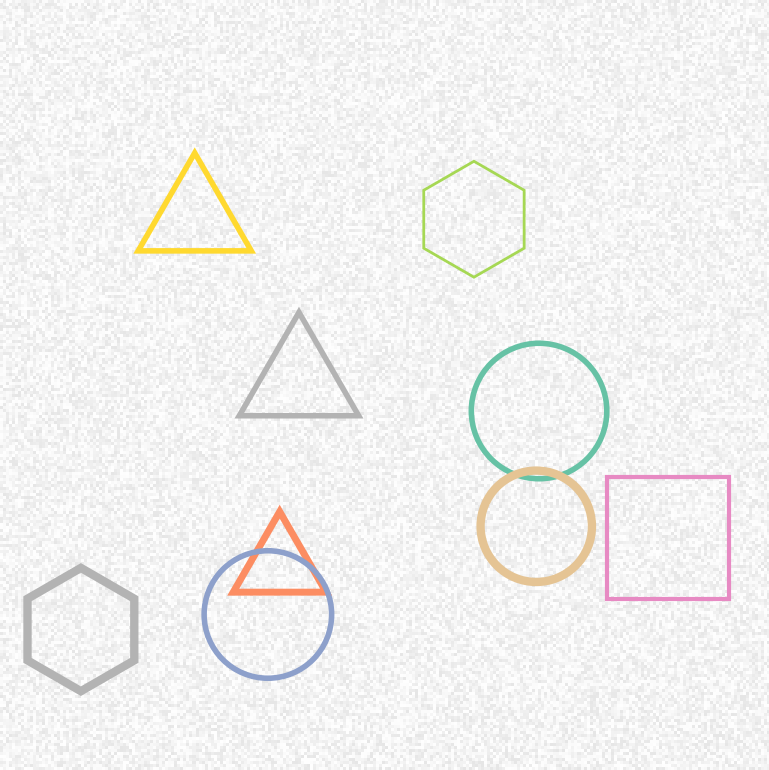[{"shape": "circle", "thickness": 2, "radius": 0.44, "center": [0.7, 0.466]}, {"shape": "triangle", "thickness": 2.5, "radius": 0.35, "center": [0.363, 0.266]}, {"shape": "circle", "thickness": 2, "radius": 0.41, "center": [0.348, 0.202]}, {"shape": "square", "thickness": 1.5, "radius": 0.39, "center": [0.867, 0.301]}, {"shape": "hexagon", "thickness": 1, "radius": 0.38, "center": [0.616, 0.715]}, {"shape": "triangle", "thickness": 2, "radius": 0.42, "center": [0.253, 0.717]}, {"shape": "circle", "thickness": 3, "radius": 0.36, "center": [0.696, 0.317]}, {"shape": "hexagon", "thickness": 3, "radius": 0.4, "center": [0.105, 0.182]}, {"shape": "triangle", "thickness": 2, "radius": 0.45, "center": [0.388, 0.505]}]